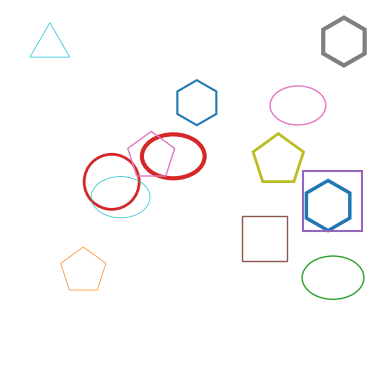[{"shape": "hexagon", "thickness": 2.5, "radius": 0.33, "center": [0.852, 0.466]}, {"shape": "hexagon", "thickness": 1.5, "radius": 0.29, "center": [0.511, 0.733]}, {"shape": "pentagon", "thickness": 0.5, "radius": 0.31, "center": [0.216, 0.297]}, {"shape": "oval", "thickness": 1, "radius": 0.4, "center": [0.865, 0.279]}, {"shape": "oval", "thickness": 3, "radius": 0.41, "center": [0.45, 0.594]}, {"shape": "circle", "thickness": 2, "radius": 0.36, "center": [0.29, 0.528]}, {"shape": "square", "thickness": 1.5, "radius": 0.39, "center": [0.863, 0.478]}, {"shape": "square", "thickness": 1, "radius": 0.29, "center": [0.686, 0.38]}, {"shape": "pentagon", "thickness": 1, "radius": 0.32, "center": [0.393, 0.595]}, {"shape": "oval", "thickness": 1, "radius": 0.36, "center": [0.774, 0.726]}, {"shape": "hexagon", "thickness": 3, "radius": 0.31, "center": [0.893, 0.892]}, {"shape": "pentagon", "thickness": 2, "radius": 0.34, "center": [0.723, 0.584]}, {"shape": "triangle", "thickness": 0.5, "radius": 0.3, "center": [0.13, 0.881]}, {"shape": "oval", "thickness": 0.5, "radius": 0.38, "center": [0.313, 0.488]}]